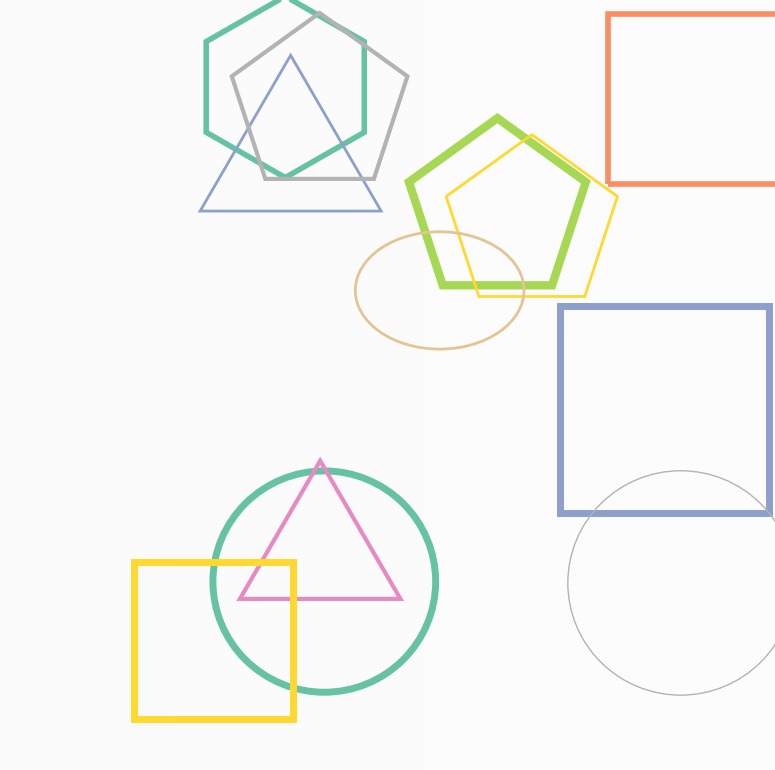[{"shape": "hexagon", "thickness": 2, "radius": 0.59, "center": [0.368, 0.887]}, {"shape": "circle", "thickness": 2.5, "radius": 0.72, "center": [0.418, 0.245]}, {"shape": "square", "thickness": 2, "radius": 0.55, "center": [0.895, 0.871]}, {"shape": "triangle", "thickness": 1, "radius": 0.67, "center": [0.375, 0.793]}, {"shape": "square", "thickness": 2.5, "radius": 0.67, "center": [0.857, 0.468]}, {"shape": "triangle", "thickness": 1.5, "radius": 0.6, "center": [0.413, 0.282]}, {"shape": "pentagon", "thickness": 3, "radius": 0.6, "center": [0.642, 0.727]}, {"shape": "square", "thickness": 2.5, "radius": 0.51, "center": [0.275, 0.168]}, {"shape": "pentagon", "thickness": 1, "radius": 0.58, "center": [0.686, 0.709]}, {"shape": "oval", "thickness": 1, "radius": 0.54, "center": [0.567, 0.623]}, {"shape": "circle", "thickness": 0.5, "radius": 0.73, "center": [0.878, 0.243]}, {"shape": "pentagon", "thickness": 1.5, "radius": 0.6, "center": [0.412, 0.864]}]